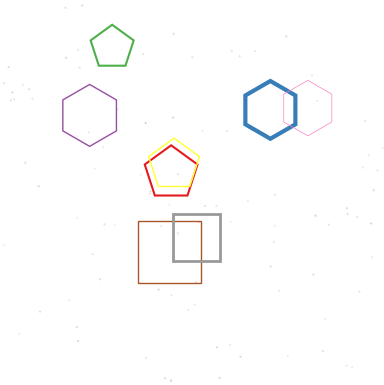[{"shape": "pentagon", "thickness": 1.5, "radius": 0.36, "center": [0.445, 0.55]}, {"shape": "hexagon", "thickness": 3, "radius": 0.37, "center": [0.702, 0.715]}, {"shape": "pentagon", "thickness": 1.5, "radius": 0.29, "center": [0.291, 0.877]}, {"shape": "hexagon", "thickness": 1, "radius": 0.4, "center": [0.233, 0.7]}, {"shape": "pentagon", "thickness": 1, "radius": 0.35, "center": [0.452, 0.572]}, {"shape": "square", "thickness": 1, "radius": 0.41, "center": [0.44, 0.346]}, {"shape": "hexagon", "thickness": 0.5, "radius": 0.36, "center": [0.799, 0.719]}, {"shape": "square", "thickness": 2, "radius": 0.3, "center": [0.51, 0.384]}]